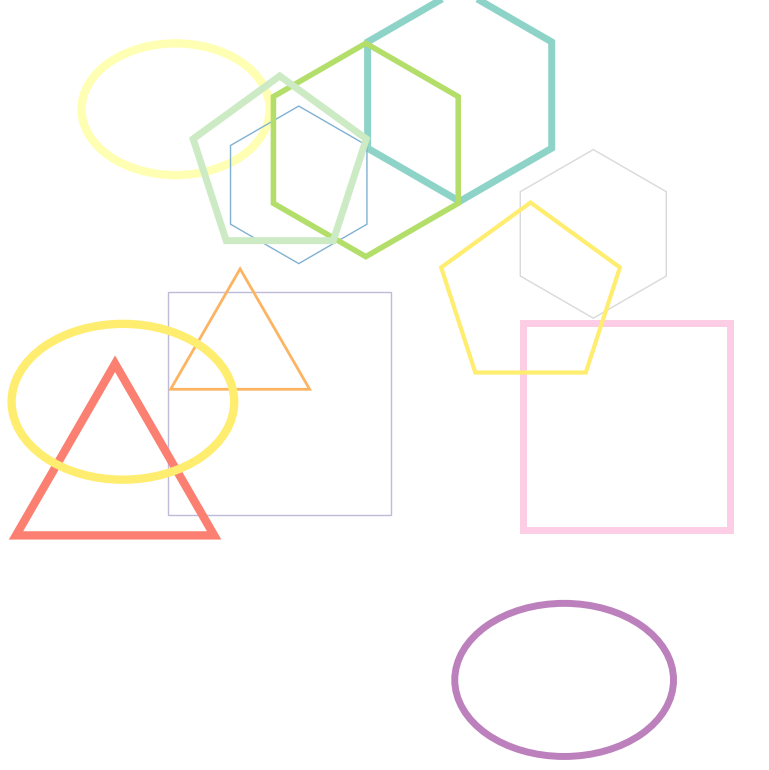[{"shape": "hexagon", "thickness": 2.5, "radius": 0.69, "center": [0.597, 0.877]}, {"shape": "oval", "thickness": 3, "radius": 0.61, "center": [0.228, 0.858]}, {"shape": "square", "thickness": 0.5, "radius": 0.72, "center": [0.363, 0.476]}, {"shape": "triangle", "thickness": 3, "radius": 0.74, "center": [0.149, 0.379]}, {"shape": "hexagon", "thickness": 0.5, "radius": 0.51, "center": [0.388, 0.76]}, {"shape": "triangle", "thickness": 1, "radius": 0.52, "center": [0.312, 0.547]}, {"shape": "hexagon", "thickness": 2, "radius": 0.69, "center": [0.475, 0.805]}, {"shape": "square", "thickness": 2.5, "radius": 0.67, "center": [0.813, 0.446]}, {"shape": "hexagon", "thickness": 0.5, "radius": 0.55, "center": [0.77, 0.696]}, {"shape": "oval", "thickness": 2.5, "radius": 0.71, "center": [0.733, 0.117]}, {"shape": "pentagon", "thickness": 2.5, "radius": 0.59, "center": [0.363, 0.783]}, {"shape": "pentagon", "thickness": 1.5, "radius": 0.61, "center": [0.689, 0.615]}, {"shape": "oval", "thickness": 3, "radius": 0.72, "center": [0.16, 0.478]}]